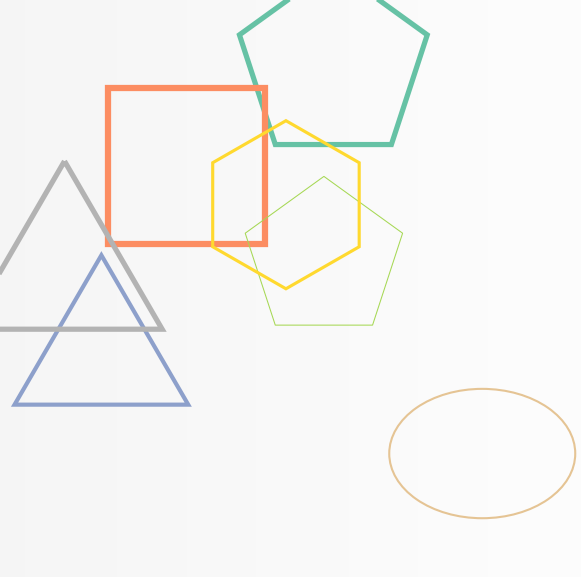[{"shape": "pentagon", "thickness": 2.5, "radius": 0.85, "center": [0.573, 0.886]}, {"shape": "square", "thickness": 3, "radius": 0.68, "center": [0.321, 0.712]}, {"shape": "triangle", "thickness": 2, "radius": 0.86, "center": [0.174, 0.385]}, {"shape": "pentagon", "thickness": 0.5, "radius": 0.71, "center": [0.557, 0.551]}, {"shape": "hexagon", "thickness": 1.5, "radius": 0.73, "center": [0.492, 0.645]}, {"shape": "oval", "thickness": 1, "radius": 0.8, "center": [0.83, 0.214]}, {"shape": "triangle", "thickness": 2.5, "radius": 0.97, "center": [0.111, 0.526]}]